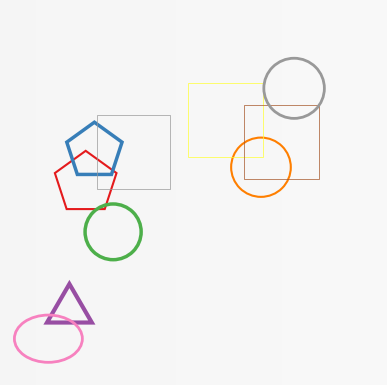[{"shape": "pentagon", "thickness": 1.5, "radius": 0.42, "center": [0.221, 0.525]}, {"shape": "pentagon", "thickness": 2.5, "radius": 0.37, "center": [0.244, 0.608]}, {"shape": "circle", "thickness": 2.5, "radius": 0.36, "center": [0.292, 0.398]}, {"shape": "triangle", "thickness": 3, "radius": 0.33, "center": [0.179, 0.196]}, {"shape": "circle", "thickness": 1.5, "radius": 0.38, "center": [0.673, 0.566]}, {"shape": "square", "thickness": 0.5, "radius": 0.48, "center": [0.581, 0.688]}, {"shape": "square", "thickness": 0.5, "radius": 0.48, "center": [0.727, 0.631]}, {"shape": "oval", "thickness": 2, "radius": 0.44, "center": [0.125, 0.12]}, {"shape": "square", "thickness": 0.5, "radius": 0.48, "center": [0.345, 0.605]}, {"shape": "circle", "thickness": 2, "radius": 0.39, "center": [0.759, 0.771]}]